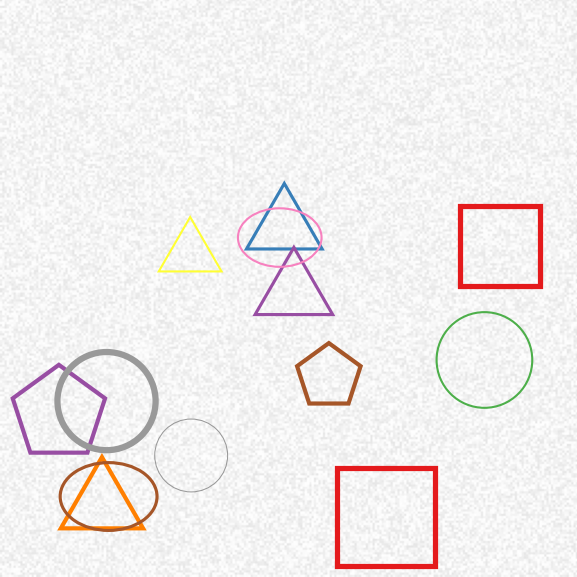[{"shape": "square", "thickness": 2.5, "radius": 0.34, "center": [0.866, 0.573]}, {"shape": "square", "thickness": 2.5, "radius": 0.43, "center": [0.669, 0.104]}, {"shape": "triangle", "thickness": 1.5, "radius": 0.38, "center": [0.492, 0.606]}, {"shape": "circle", "thickness": 1, "radius": 0.41, "center": [0.839, 0.376]}, {"shape": "triangle", "thickness": 1.5, "radius": 0.39, "center": [0.509, 0.493]}, {"shape": "pentagon", "thickness": 2, "radius": 0.42, "center": [0.102, 0.283]}, {"shape": "triangle", "thickness": 2, "radius": 0.41, "center": [0.177, 0.125]}, {"shape": "triangle", "thickness": 1, "radius": 0.31, "center": [0.329, 0.561]}, {"shape": "pentagon", "thickness": 2, "radius": 0.29, "center": [0.569, 0.347]}, {"shape": "oval", "thickness": 1.5, "radius": 0.42, "center": [0.188, 0.139]}, {"shape": "oval", "thickness": 1, "radius": 0.36, "center": [0.484, 0.588]}, {"shape": "circle", "thickness": 3, "radius": 0.42, "center": [0.184, 0.305]}, {"shape": "circle", "thickness": 0.5, "radius": 0.32, "center": [0.331, 0.21]}]